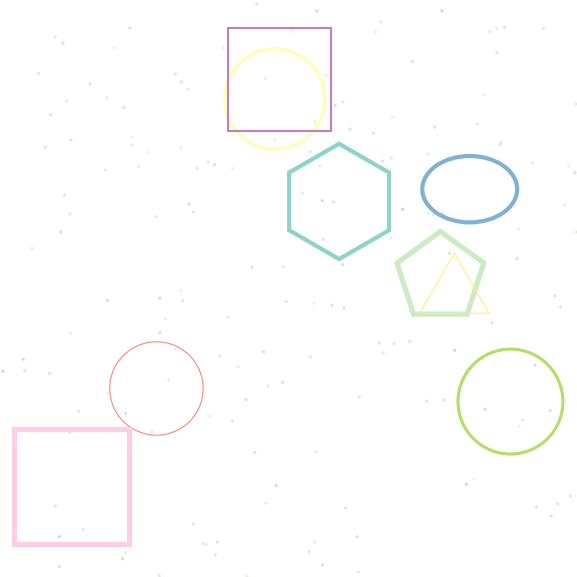[{"shape": "hexagon", "thickness": 2, "radius": 0.5, "center": [0.587, 0.65]}, {"shape": "circle", "thickness": 1.5, "radius": 0.43, "center": [0.475, 0.828]}, {"shape": "circle", "thickness": 0.5, "radius": 0.4, "center": [0.271, 0.326]}, {"shape": "oval", "thickness": 2, "radius": 0.41, "center": [0.813, 0.672]}, {"shape": "circle", "thickness": 1.5, "radius": 0.45, "center": [0.884, 0.304]}, {"shape": "square", "thickness": 2.5, "radius": 0.5, "center": [0.124, 0.156]}, {"shape": "square", "thickness": 1, "radius": 0.44, "center": [0.484, 0.861]}, {"shape": "pentagon", "thickness": 2.5, "radius": 0.4, "center": [0.763, 0.519]}, {"shape": "triangle", "thickness": 0.5, "radius": 0.35, "center": [0.787, 0.491]}]